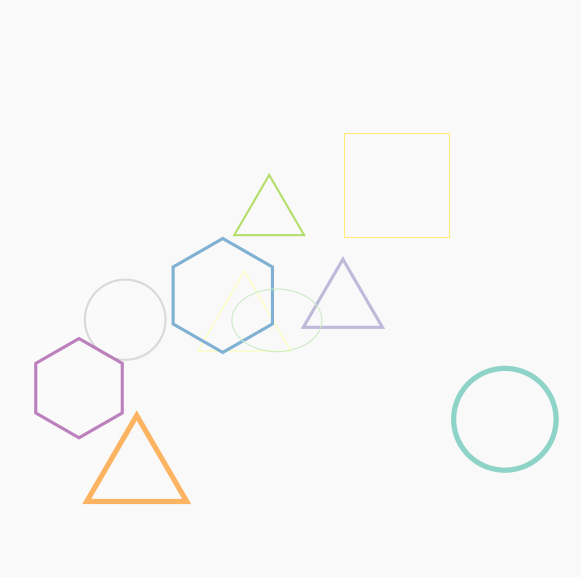[{"shape": "circle", "thickness": 2.5, "radius": 0.44, "center": [0.869, 0.273]}, {"shape": "triangle", "thickness": 0.5, "radius": 0.46, "center": [0.42, 0.437]}, {"shape": "triangle", "thickness": 1.5, "radius": 0.39, "center": [0.59, 0.472]}, {"shape": "hexagon", "thickness": 1.5, "radius": 0.49, "center": [0.383, 0.487]}, {"shape": "triangle", "thickness": 2.5, "radius": 0.5, "center": [0.235, 0.18]}, {"shape": "triangle", "thickness": 1, "radius": 0.35, "center": [0.463, 0.627]}, {"shape": "circle", "thickness": 1, "radius": 0.35, "center": [0.215, 0.446]}, {"shape": "hexagon", "thickness": 1.5, "radius": 0.43, "center": [0.136, 0.327]}, {"shape": "oval", "thickness": 0.5, "radius": 0.39, "center": [0.476, 0.444]}, {"shape": "square", "thickness": 0.5, "radius": 0.45, "center": [0.682, 0.679]}]